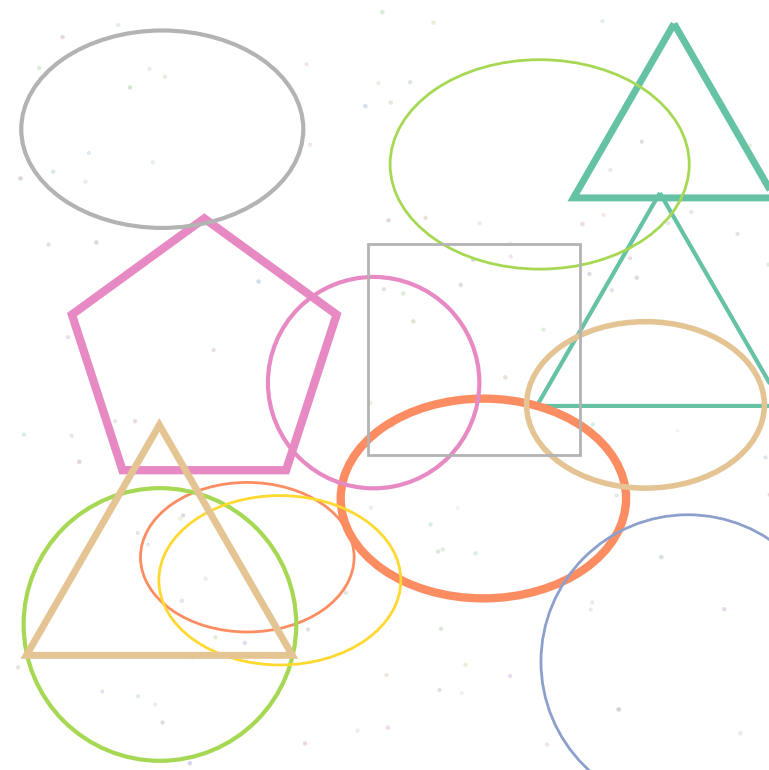[{"shape": "triangle", "thickness": 1.5, "radius": 0.92, "center": [0.857, 0.565]}, {"shape": "triangle", "thickness": 2.5, "radius": 0.75, "center": [0.875, 0.818]}, {"shape": "oval", "thickness": 1, "radius": 0.69, "center": [0.321, 0.276]}, {"shape": "oval", "thickness": 3, "radius": 0.93, "center": [0.628, 0.353]}, {"shape": "circle", "thickness": 1, "radius": 0.95, "center": [0.893, 0.141]}, {"shape": "circle", "thickness": 1.5, "radius": 0.69, "center": [0.485, 0.503]}, {"shape": "pentagon", "thickness": 3, "radius": 0.9, "center": [0.265, 0.536]}, {"shape": "circle", "thickness": 1.5, "radius": 0.89, "center": [0.208, 0.189]}, {"shape": "oval", "thickness": 1, "radius": 0.97, "center": [0.701, 0.786]}, {"shape": "oval", "thickness": 1, "radius": 0.79, "center": [0.363, 0.246]}, {"shape": "oval", "thickness": 2, "radius": 0.77, "center": [0.838, 0.474]}, {"shape": "triangle", "thickness": 2.5, "radius": 1.0, "center": [0.207, 0.249]}, {"shape": "oval", "thickness": 1.5, "radius": 0.92, "center": [0.211, 0.832]}, {"shape": "square", "thickness": 1, "radius": 0.69, "center": [0.616, 0.546]}]